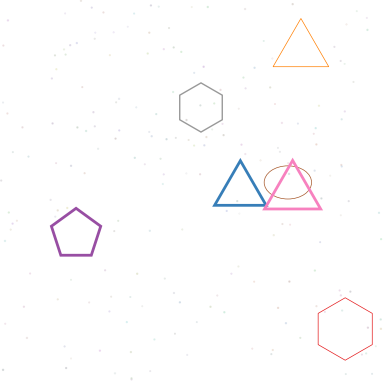[{"shape": "hexagon", "thickness": 0.5, "radius": 0.41, "center": [0.897, 0.145]}, {"shape": "triangle", "thickness": 2, "radius": 0.39, "center": [0.624, 0.505]}, {"shape": "pentagon", "thickness": 2, "radius": 0.34, "center": [0.198, 0.392]}, {"shape": "triangle", "thickness": 0.5, "radius": 0.42, "center": [0.782, 0.868]}, {"shape": "oval", "thickness": 0.5, "radius": 0.31, "center": [0.748, 0.526]}, {"shape": "triangle", "thickness": 2, "radius": 0.42, "center": [0.76, 0.499]}, {"shape": "hexagon", "thickness": 1, "radius": 0.32, "center": [0.522, 0.721]}]